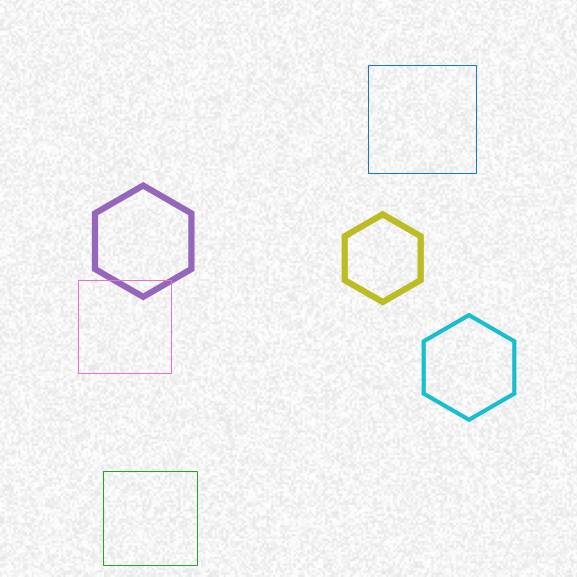[{"shape": "square", "thickness": 0.5, "radius": 0.47, "center": [0.73, 0.794]}, {"shape": "square", "thickness": 0.5, "radius": 0.41, "center": [0.26, 0.102]}, {"shape": "hexagon", "thickness": 3, "radius": 0.48, "center": [0.248, 0.581]}, {"shape": "square", "thickness": 0.5, "radius": 0.4, "center": [0.215, 0.434]}, {"shape": "hexagon", "thickness": 3, "radius": 0.38, "center": [0.663, 0.552]}, {"shape": "hexagon", "thickness": 2, "radius": 0.45, "center": [0.812, 0.363]}]